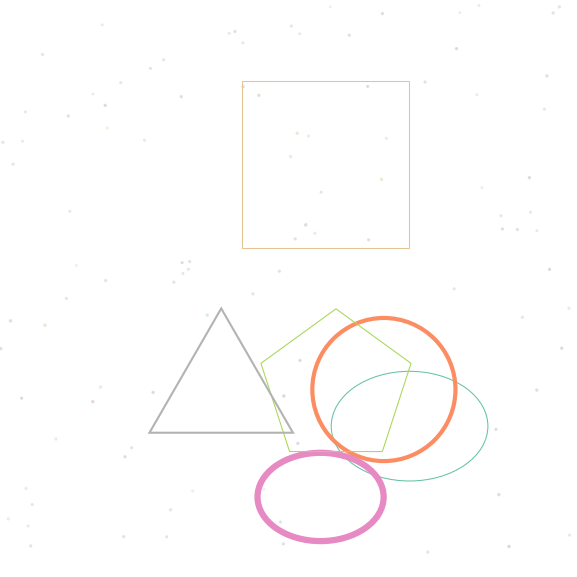[{"shape": "oval", "thickness": 0.5, "radius": 0.68, "center": [0.709, 0.261]}, {"shape": "circle", "thickness": 2, "radius": 0.62, "center": [0.665, 0.325]}, {"shape": "oval", "thickness": 3, "radius": 0.55, "center": [0.555, 0.139]}, {"shape": "pentagon", "thickness": 0.5, "radius": 0.68, "center": [0.582, 0.328]}, {"shape": "square", "thickness": 0.5, "radius": 0.72, "center": [0.563, 0.714]}, {"shape": "triangle", "thickness": 1, "radius": 0.72, "center": [0.383, 0.322]}]